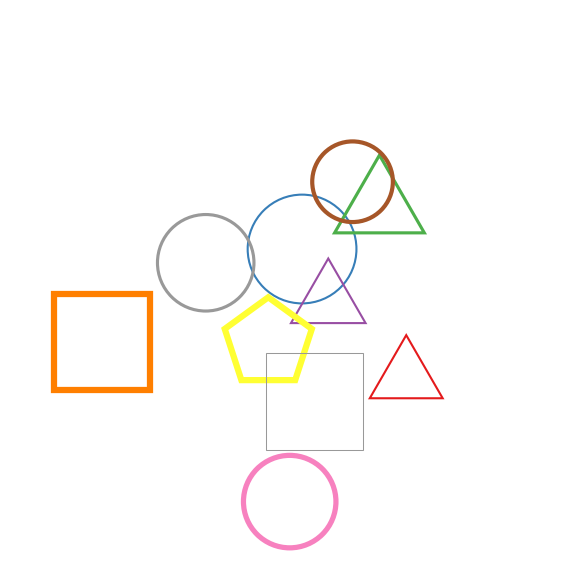[{"shape": "triangle", "thickness": 1, "radius": 0.36, "center": [0.703, 0.346]}, {"shape": "circle", "thickness": 1, "radius": 0.47, "center": [0.523, 0.568]}, {"shape": "triangle", "thickness": 1.5, "radius": 0.45, "center": [0.657, 0.641]}, {"shape": "triangle", "thickness": 1, "radius": 0.37, "center": [0.568, 0.477]}, {"shape": "square", "thickness": 3, "radius": 0.42, "center": [0.177, 0.408]}, {"shape": "pentagon", "thickness": 3, "radius": 0.4, "center": [0.465, 0.405]}, {"shape": "circle", "thickness": 2, "radius": 0.35, "center": [0.61, 0.684]}, {"shape": "circle", "thickness": 2.5, "radius": 0.4, "center": [0.502, 0.131]}, {"shape": "circle", "thickness": 1.5, "radius": 0.42, "center": [0.356, 0.544]}, {"shape": "square", "thickness": 0.5, "radius": 0.42, "center": [0.545, 0.303]}]